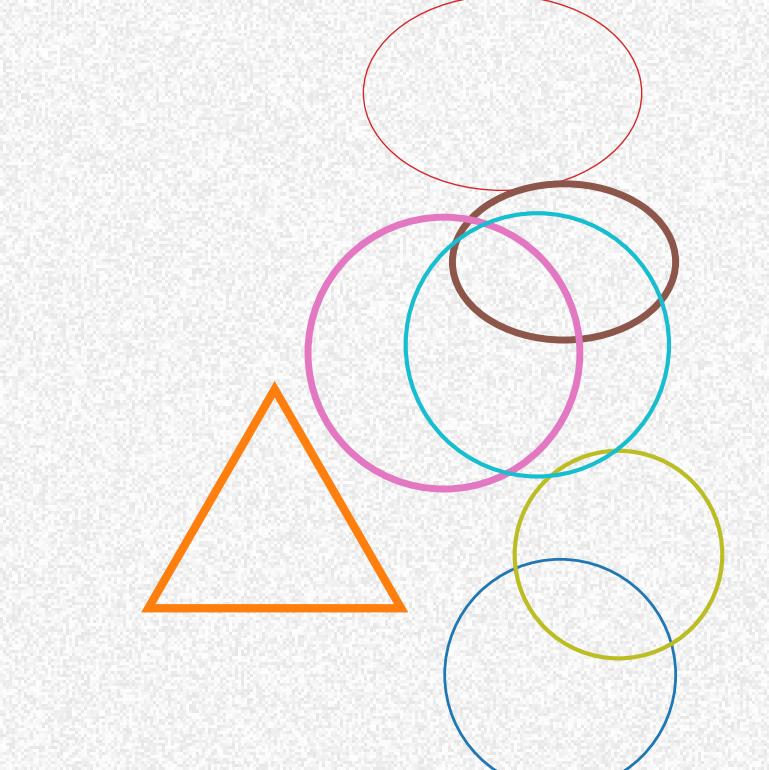[{"shape": "circle", "thickness": 1, "radius": 0.75, "center": [0.728, 0.124]}, {"shape": "triangle", "thickness": 3, "radius": 0.95, "center": [0.357, 0.305]}, {"shape": "oval", "thickness": 0.5, "radius": 0.9, "center": [0.653, 0.879]}, {"shape": "oval", "thickness": 2.5, "radius": 0.72, "center": [0.732, 0.66]}, {"shape": "circle", "thickness": 2.5, "radius": 0.88, "center": [0.577, 0.541]}, {"shape": "circle", "thickness": 1.5, "radius": 0.67, "center": [0.803, 0.28]}, {"shape": "circle", "thickness": 1.5, "radius": 0.85, "center": [0.698, 0.552]}]